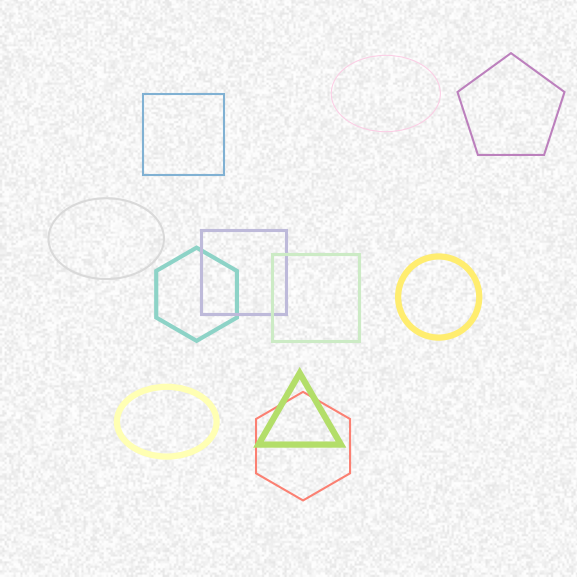[{"shape": "hexagon", "thickness": 2, "radius": 0.4, "center": [0.34, 0.49]}, {"shape": "oval", "thickness": 3, "radius": 0.43, "center": [0.289, 0.269]}, {"shape": "square", "thickness": 1.5, "radius": 0.37, "center": [0.422, 0.528]}, {"shape": "hexagon", "thickness": 1, "radius": 0.47, "center": [0.525, 0.227]}, {"shape": "square", "thickness": 1, "radius": 0.35, "center": [0.318, 0.766]}, {"shape": "triangle", "thickness": 3, "radius": 0.41, "center": [0.519, 0.271]}, {"shape": "oval", "thickness": 0.5, "radius": 0.47, "center": [0.668, 0.837]}, {"shape": "oval", "thickness": 1, "radius": 0.5, "center": [0.184, 0.586]}, {"shape": "pentagon", "thickness": 1, "radius": 0.49, "center": [0.885, 0.81]}, {"shape": "square", "thickness": 1.5, "radius": 0.38, "center": [0.546, 0.484]}, {"shape": "circle", "thickness": 3, "radius": 0.35, "center": [0.76, 0.485]}]